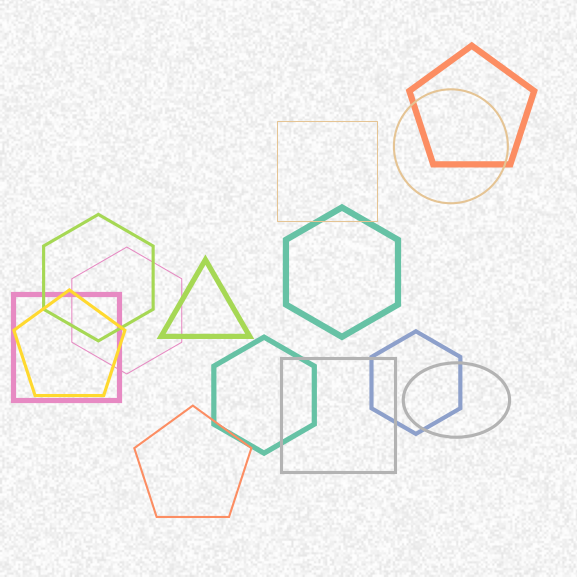[{"shape": "hexagon", "thickness": 3, "radius": 0.56, "center": [0.592, 0.528]}, {"shape": "hexagon", "thickness": 2.5, "radius": 0.5, "center": [0.457, 0.315]}, {"shape": "pentagon", "thickness": 1, "radius": 0.53, "center": [0.334, 0.19]}, {"shape": "pentagon", "thickness": 3, "radius": 0.57, "center": [0.817, 0.806]}, {"shape": "hexagon", "thickness": 2, "radius": 0.44, "center": [0.72, 0.337]}, {"shape": "square", "thickness": 2.5, "radius": 0.46, "center": [0.114, 0.398]}, {"shape": "hexagon", "thickness": 0.5, "radius": 0.55, "center": [0.22, 0.461]}, {"shape": "triangle", "thickness": 2.5, "radius": 0.44, "center": [0.356, 0.461]}, {"shape": "hexagon", "thickness": 1.5, "radius": 0.55, "center": [0.17, 0.518]}, {"shape": "pentagon", "thickness": 1.5, "radius": 0.51, "center": [0.12, 0.396]}, {"shape": "circle", "thickness": 1, "radius": 0.49, "center": [0.781, 0.746]}, {"shape": "square", "thickness": 0.5, "radius": 0.44, "center": [0.566, 0.703]}, {"shape": "oval", "thickness": 1.5, "radius": 0.46, "center": [0.79, 0.306]}, {"shape": "square", "thickness": 1.5, "radius": 0.49, "center": [0.586, 0.281]}]